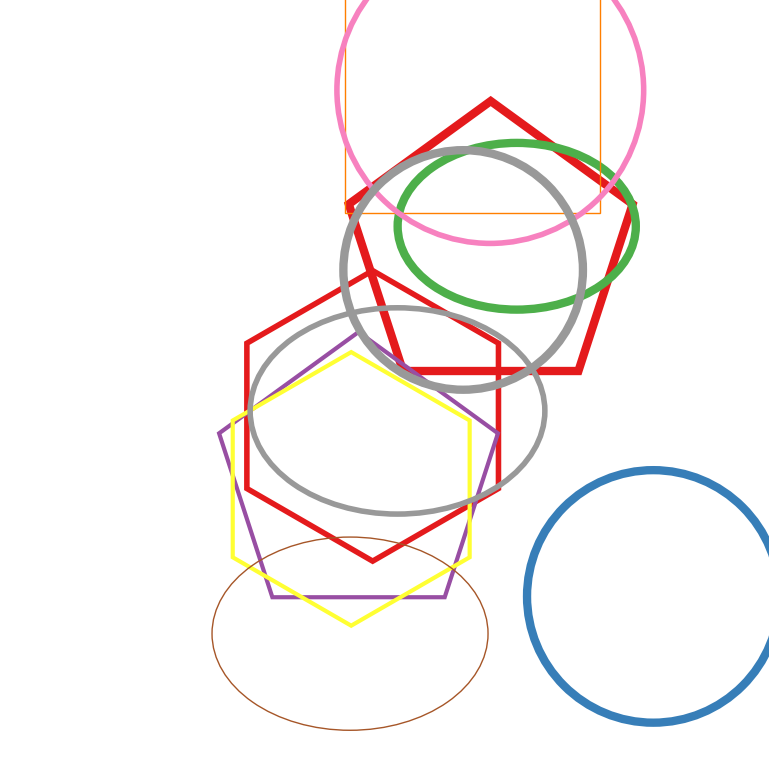[{"shape": "hexagon", "thickness": 2, "radius": 0.94, "center": [0.484, 0.46]}, {"shape": "pentagon", "thickness": 3, "radius": 0.97, "center": [0.637, 0.675]}, {"shape": "circle", "thickness": 3, "radius": 0.82, "center": [0.848, 0.225]}, {"shape": "oval", "thickness": 3, "radius": 0.77, "center": [0.671, 0.706]}, {"shape": "pentagon", "thickness": 1.5, "radius": 0.95, "center": [0.466, 0.378]}, {"shape": "square", "thickness": 0.5, "radius": 0.83, "center": [0.613, 0.888]}, {"shape": "hexagon", "thickness": 1.5, "radius": 0.89, "center": [0.456, 0.365]}, {"shape": "oval", "thickness": 0.5, "radius": 0.9, "center": [0.455, 0.177]}, {"shape": "circle", "thickness": 2, "radius": 1.0, "center": [0.637, 0.883]}, {"shape": "circle", "thickness": 3, "radius": 0.78, "center": [0.602, 0.649]}, {"shape": "oval", "thickness": 2, "radius": 0.96, "center": [0.516, 0.466]}]